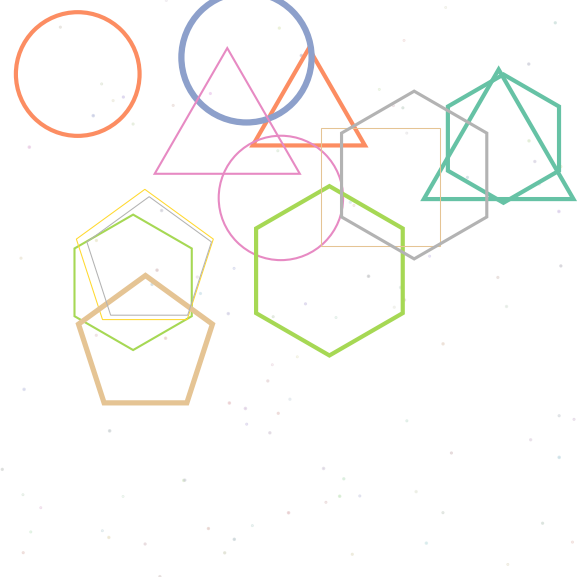[{"shape": "hexagon", "thickness": 2, "radius": 0.56, "center": [0.872, 0.759]}, {"shape": "triangle", "thickness": 2, "radius": 0.75, "center": [0.863, 0.729]}, {"shape": "triangle", "thickness": 2, "radius": 0.56, "center": [0.535, 0.803]}, {"shape": "circle", "thickness": 2, "radius": 0.54, "center": [0.135, 0.871]}, {"shape": "circle", "thickness": 3, "radius": 0.56, "center": [0.427, 0.9]}, {"shape": "triangle", "thickness": 1, "radius": 0.73, "center": [0.394, 0.771]}, {"shape": "circle", "thickness": 1, "radius": 0.54, "center": [0.486, 0.656]}, {"shape": "hexagon", "thickness": 2, "radius": 0.73, "center": [0.57, 0.53]}, {"shape": "hexagon", "thickness": 1, "radius": 0.59, "center": [0.231, 0.51]}, {"shape": "pentagon", "thickness": 0.5, "radius": 0.62, "center": [0.251, 0.547]}, {"shape": "pentagon", "thickness": 2.5, "radius": 0.61, "center": [0.252, 0.4]}, {"shape": "square", "thickness": 0.5, "radius": 0.51, "center": [0.659, 0.676]}, {"shape": "pentagon", "thickness": 0.5, "radius": 0.57, "center": [0.258, 0.545]}, {"shape": "hexagon", "thickness": 1.5, "radius": 0.73, "center": [0.717, 0.696]}]